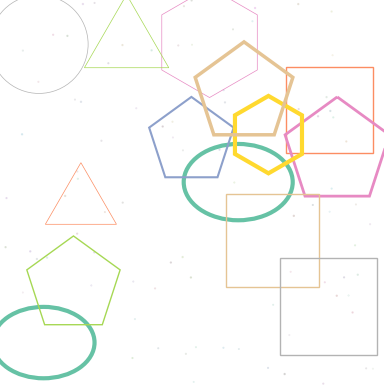[{"shape": "oval", "thickness": 3, "radius": 0.66, "center": [0.113, 0.11]}, {"shape": "oval", "thickness": 3, "radius": 0.71, "center": [0.619, 0.527]}, {"shape": "square", "thickness": 1, "radius": 0.56, "center": [0.856, 0.714]}, {"shape": "triangle", "thickness": 0.5, "radius": 0.53, "center": [0.21, 0.471]}, {"shape": "pentagon", "thickness": 1.5, "radius": 0.58, "center": [0.497, 0.633]}, {"shape": "pentagon", "thickness": 2, "radius": 0.71, "center": [0.876, 0.606]}, {"shape": "hexagon", "thickness": 0.5, "radius": 0.72, "center": [0.544, 0.89]}, {"shape": "pentagon", "thickness": 1, "radius": 0.64, "center": [0.191, 0.26]}, {"shape": "triangle", "thickness": 0.5, "radius": 0.63, "center": [0.329, 0.887]}, {"shape": "hexagon", "thickness": 3, "radius": 0.5, "center": [0.697, 0.65]}, {"shape": "square", "thickness": 1, "radius": 0.61, "center": [0.708, 0.375]}, {"shape": "pentagon", "thickness": 2.5, "radius": 0.67, "center": [0.634, 0.758]}, {"shape": "circle", "thickness": 0.5, "radius": 0.64, "center": [0.101, 0.885]}, {"shape": "square", "thickness": 1, "radius": 0.63, "center": [0.853, 0.203]}]